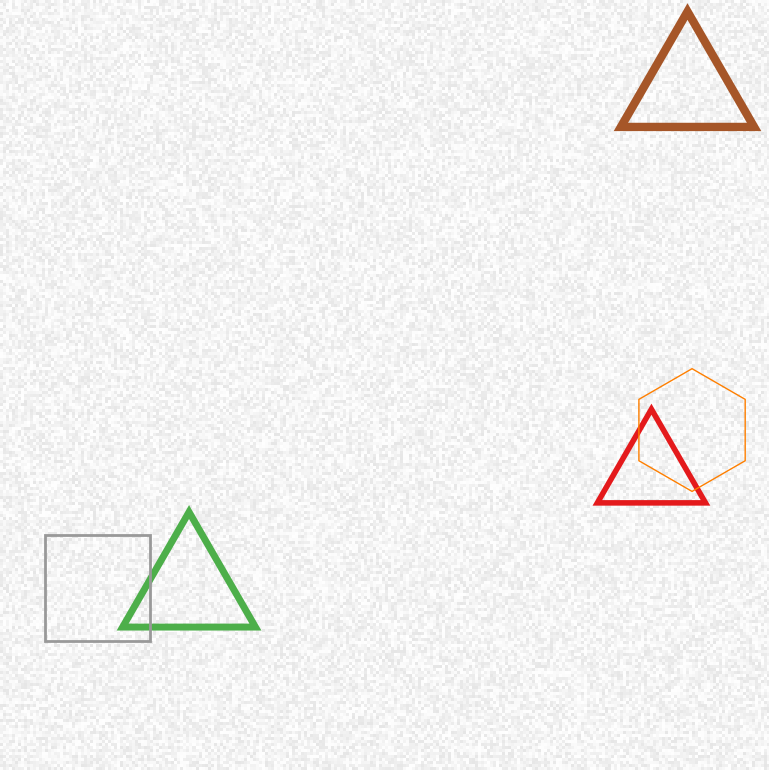[{"shape": "triangle", "thickness": 2, "radius": 0.41, "center": [0.846, 0.387]}, {"shape": "triangle", "thickness": 2.5, "radius": 0.5, "center": [0.245, 0.235]}, {"shape": "hexagon", "thickness": 0.5, "radius": 0.4, "center": [0.899, 0.441]}, {"shape": "triangle", "thickness": 3, "radius": 0.5, "center": [0.893, 0.885]}, {"shape": "square", "thickness": 1, "radius": 0.34, "center": [0.126, 0.236]}]